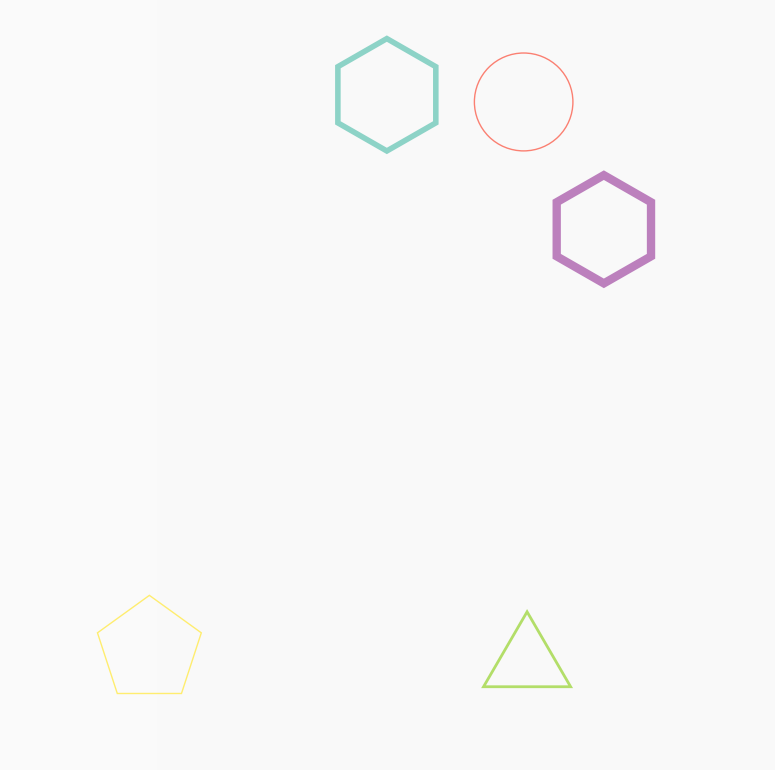[{"shape": "hexagon", "thickness": 2, "radius": 0.36, "center": [0.499, 0.877]}, {"shape": "circle", "thickness": 0.5, "radius": 0.32, "center": [0.676, 0.868]}, {"shape": "triangle", "thickness": 1, "radius": 0.32, "center": [0.68, 0.141]}, {"shape": "hexagon", "thickness": 3, "radius": 0.35, "center": [0.779, 0.702]}, {"shape": "pentagon", "thickness": 0.5, "radius": 0.35, "center": [0.193, 0.156]}]